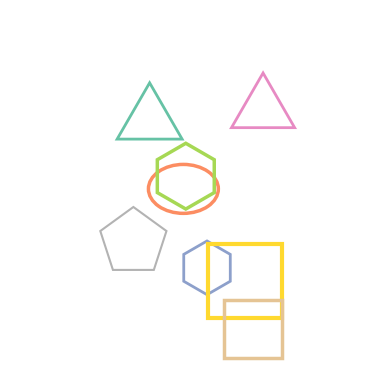[{"shape": "triangle", "thickness": 2, "radius": 0.49, "center": [0.389, 0.687]}, {"shape": "oval", "thickness": 2.5, "radius": 0.45, "center": [0.476, 0.509]}, {"shape": "hexagon", "thickness": 2, "radius": 0.35, "center": [0.538, 0.304]}, {"shape": "triangle", "thickness": 2, "radius": 0.47, "center": [0.683, 0.716]}, {"shape": "hexagon", "thickness": 2.5, "radius": 0.43, "center": [0.483, 0.542]}, {"shape": "square", "thickness": 3, "radius": 0.48, "center": [0.637, 0.27]}, {"shape": "square", "thickness": 2.5, "radius": 0.38, "center": [0.657, 0.146]}, {"shape": "pentagon", "thickness": 1.5, "radius": 0.45, "center": [0.346, 0.372]}]